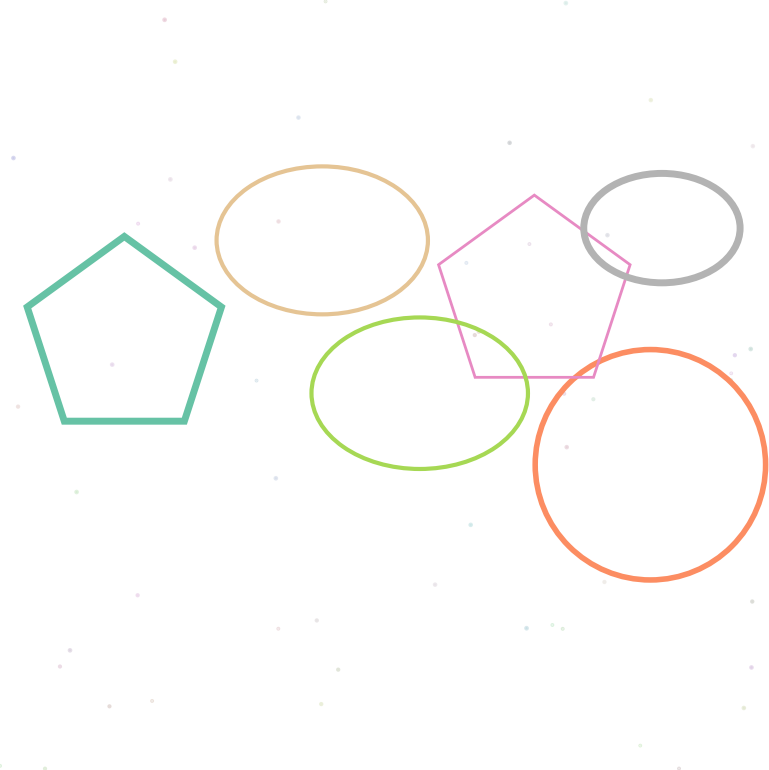[{"shape": "pentagon", "thickness": 2.5, "radius": 0.66, "center": [0.161, 0.56]}, {"shape": "circle", "thickness": 2, "radius": 0.75, "center": [0.845, 0.396]}, {"shape": "pentagon", "thickness": 1, "radius": 0.65, "center": [0.694, 0.616]}, {"shape": "oval", "thickness": 1.5, "radius": 0.7, "center": [0.545, 0.489]}, {"shape": "oval", "thickness": 1.5, "radius": 0.69, "center": [0.419, 0.688]}, {"shape": "oval", "thickness": 2.5, "radius": 0.51, "center": [0.86, 0.704]}]